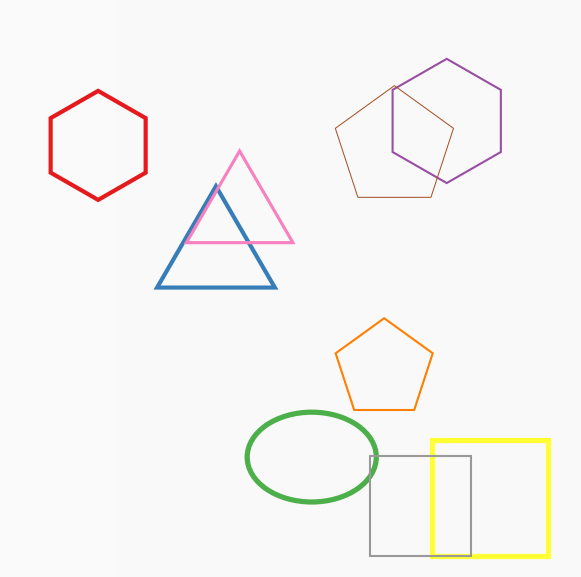[{"shape": "hexagon", "thickness": 2, "radius": 0.47, "center": [0.169, 0.747]}, {"shape": "triangle", "thickness": 2, "radius": 0.58, "center": [0.372, 0.56]}, {"shape": "oval", "thickness": 2.5, "radius": 0.56, "center": [0.536, 0.208]}, {"shape": "hexagon", "thickness": 1, "radius": 0.54, "center": [0.769, 0.79]}, {"shape": "pentagon", "thickness": 1, "radius": 0.44, "center": [0.661, 0.36]}, {"shape": "square", "thickness": 2.5, "radius": 0.5, "center": [0.843, 0.137]}, {"shape": "pentagon", "thickness": 0.5, "radius": 0.53, "center": [0.679, 0.744]}, {"shape": "triangle", "thickness": 1.5, "radius": 0.53, "center": [0.412, 0.632]}, {"shape": "square", "thickness": 1, "radius": 0.44, "center": [0.723, 0.123]}]